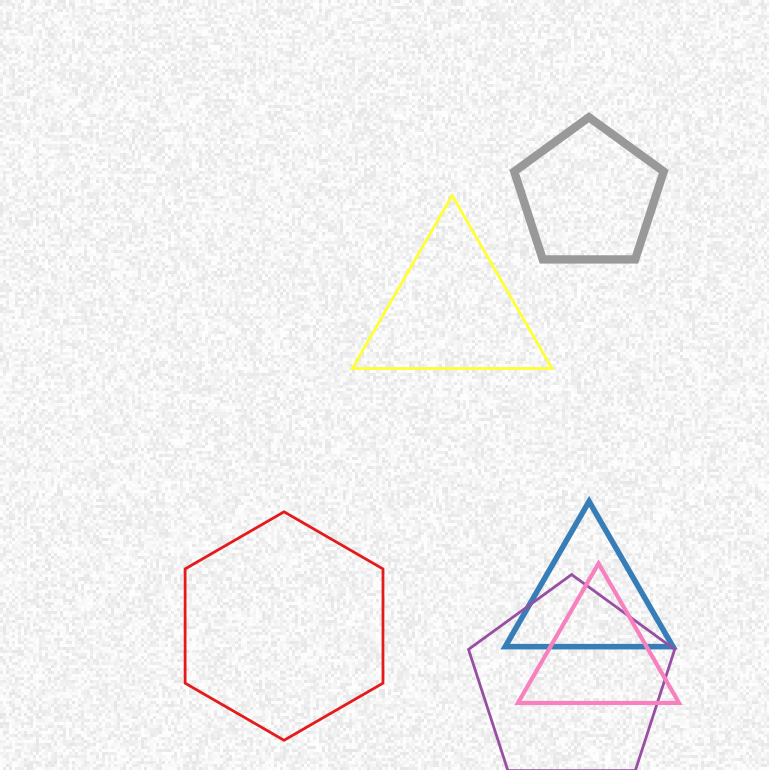[{"shape": "hexagon", "thickness": 1, "radius": 0.74, "center": [0.369, 0.187]}, {"shape": "triangle", "thickness": 2, "radius": 0.63, "center": [0.765, 0.223]}, {"shape": "pentagon", "thickness": 1, "radius": 0.7, "center": [0.742, 0.113]}, {"shape": "triangle", "thickness": 1, "radius": 0.75, "center": [0.587, 0.596]}, {"shape": "triangle", "thickness": 1.5, "radius": 0.6, "center": [0.777, 0.147]}, {"shape": "pentagon", "thickness": 3, "radius": 0.51, "center": [0.765, 0.746]}]